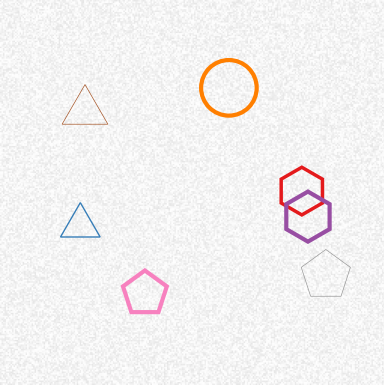[{"shape": "hexagon", "thickness": 2.5, "radius": 0.31, "center": [0.784, 0.504]}, {"shape": "triangle", "thickness": 1, "radius": 0.3, "center": [0.209, 0.414]}, {"shape": "hexagon", "thickness": 3, "radius": 0.32, "center": [0.8, 0.437]}, {"shape": "circle", "thickness": 3, "radius": 0.36, "center": [0.595, 0.772]}, {"shape": "triangle", "thickness": 0.5, "radius": 0.34, "center": [0.221, 0.712]}, {"shape": "pentagon", "thickness": 3, "radius": 0.3, "center": [0.376, 0.238]}, {"shape": "pentagon", "thickness": 0.5, "radius": 0.34, "center": [0.846, 0.285]}]